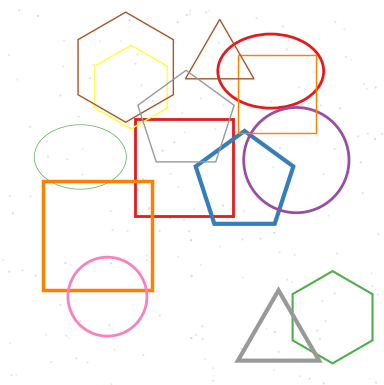[{"shape": "square", "thickness": 2, "radius": 0.63, "center": [0.479, 0.565]}, {"shape": "oval", "thickness": 2, "radius": 0.69, "center": [0.703, 0.815]}, {"shape": "pentagon", "thickness": 3, "radius": 0.67, "center": [0.635, 0.526]}, {"shape": "hexagon", "thickness": 1.5, "radius": 0.6, "center": [0.864, 0.176]}, {"shape": "oval", "thickness": 0.5, "radius": 0.6, "center": [0.209, 0.592]}, {"shape": "circle", "thickness": 2, "radius": 0.68, "center": [0.77, 0.584]}, {"shape": "square", "thickness": 1, "radius": 0.51, "center": [0.719, 0.756]}, {"shape": "square", "thickness": 2.5, "radius": 0.71, "center": [0.252, 0.389]}, {"shape": "hexagon", "thickness": 1, "radius": 0.54, "center": [0.34, 0.774]}, {"shape": "triangle", "thickness": 1, "radius": 0.51, "center": [0.571, 0.847]}, {"shape": "hexagon", "thickness": 1, "radius": 0.71, "center": [0.326, 0.825]}, {"shape": "circle", "thickness": 2, "radius": 0.51, "center": [0.279, 0.229]}, {"shape": "triangle", "thickness": 3, "radius": 0.61, "center": [0.723, 0.124]}, {"shape": "pentagon", "thickness": 1, "radius": 0.66, "center": [0.483, 0.686]}]